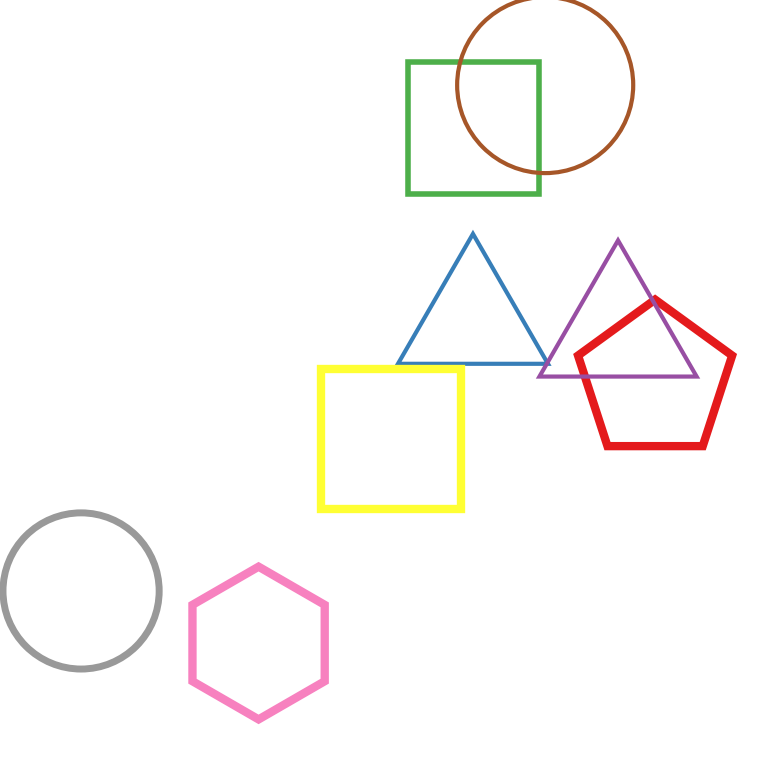[{"shape": "pentagon", "thickness": 3, "radius": 0.53, "center": [0.851, 0.506]}, {"shape": "triangle", "thickness": 1.5, "radius": 0.56, "center": [0.614, 0.584]}, {"shape": "square", "thickness": 2, "radius": 0.43, "center": [0.615, 0.834]}, {"shape": "triangle", "thickness": 1.5, "radius": 0.59, "center": [0.803, 0.57]}, {"shape": "square", "thickness": 3, "radius": 0.45, "center": [0.507, 0.43]}, {"shape": "circle", "thickness": 1.5, "radius": 0.57, "center": [0.708, 0.89]}, {"shape": "hexagon", "thickness": 3, "radius": 0.5, "center": [0.336, 0.165]}, {"shape": "circle", "thickness": 2.5, "radius": 0.51, "center": [0.105, 0.233]}]